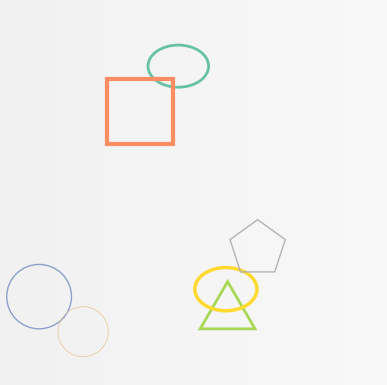[{"shape": "oval", "thickness": 2, "radius": 0.39, "center": [0.46, 0.828]}, {"shape": "square", "thickness": 3, "radius": 0.42, "center": [0.362, 0.711]}, {"shape": "circle", "thickness": 1, "radius": 0.42, "center": [0.101, 0.23]}, {"shape": "triangle", "thickness": 2, "radius": 0.41, "center": [0.587, 0.187]}, {"shape": "oval", "thickness": 2.5, "radius": 0.4, "center": [0.583, 0.249]}, {"shape": "circle", "thickness": 0.5, "radius": 0.32, "center": [0.215, 0.138]}, {"shape": "pentagon", "thickness": 1, "radius": 0.38, "center": [0.665, 0.354]}]